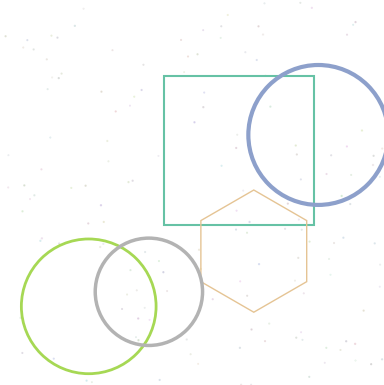[{"shape": "square", "thickness": 1.5, "radius": 0.97, "center": [0.62, 0.609]}, {"shape": "circle", "thickness": 3, "radius": 0.91, "center": [0.827, 0.649]}, {"shape": "circle", "thickness": 2, "radius": 0.87, "center": [0.23, 0.204]}, {"shape": "hexagon", "thickness": 1, "radius": 0.79, "center": [0.659, 0.348]}, {"shape": "circle", "thickness": 2.5, "radius": 0.7, "center": [0.387, 0.242]}]